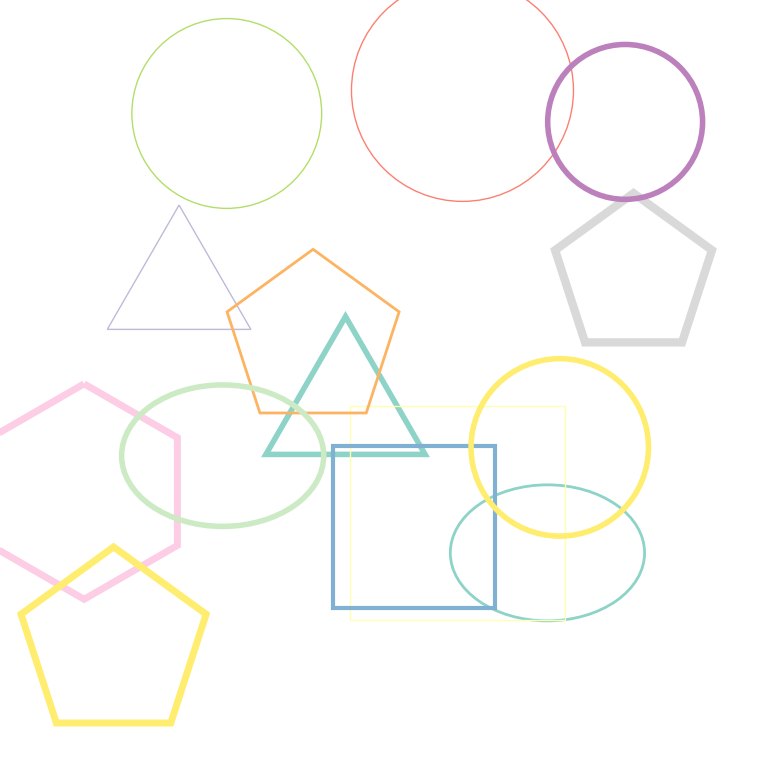[{"shape": "oval", "thickness": 1, "radius": 0.63, "center": [0.711, 0.282]}, {"shape": "triangle", "thickness": 2, "radius": 0.6, "center": [0.449, 0.47]}, {"shape": "square", "thickness": 0.5, "radius": 0.7, "center": [0.594, 0.334]}, {"shape": "triangle", "thickness": 0.5, "radius": 0.54, "center": [0.233, 0.626]}, {"shape": "circle", "thickness": 0.5, "radius": 0.72, "center": [0.601, 0.883]}, {"shape": "square", "thickness": 1.5, "radius": 0.53, "center": [0.538, 0.316]}, {"shape": "pentagon", "thickness": 1, "radius": 0.59, "center": [0.407, 0.559]}, {"shape": "circle", "thickness": 0.5, "radius": 0.62, "center": [0.294, 0.853]}, {"shape": "hexagon", "thickness": 2.5, "radius": 0.7, "center": [0.109, 0.362]}, {"shape": "pentagon", "thickness": 3, "radius": 0.54, "center": [0.823, 0.642]}, {"shape": "circle", "thickness": 2, "radius": 0.5, "center": [0.812, 0.842]}, {"shape": "oval", "thickness": 2, "radius": 0.66, "center": [0.289, 0.408]}, {"shape": "circle", "thickness": 2, "radius": 0.58, "center": [0.727, 0.419]}, {"shape": "pentagon", "thickness": 2.5, "radius": 0.63, "center": [0.148, 0.163]}]